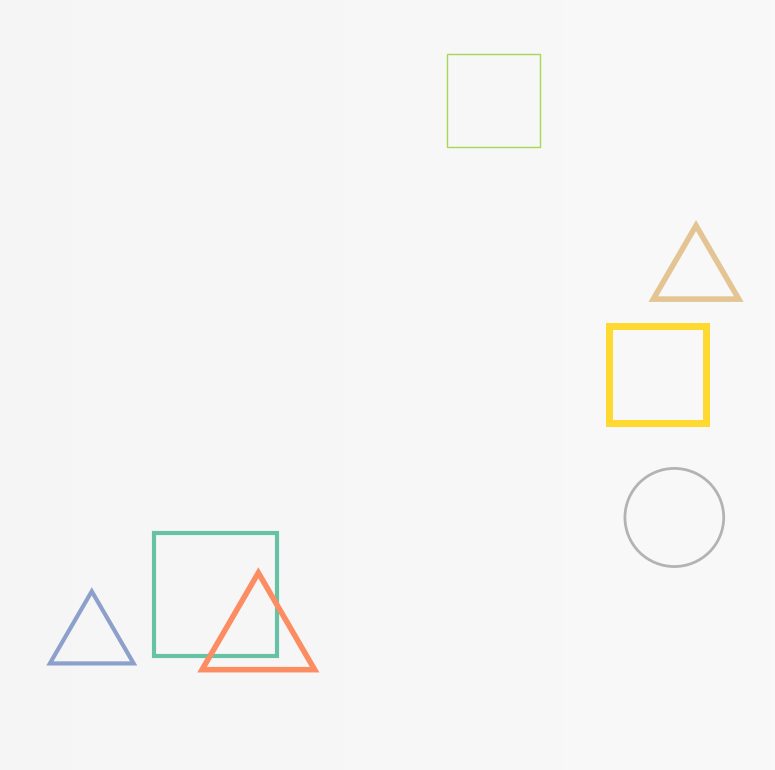[{"shape": "square", "thickness": 1.5, "radius": 0.4, "center": [0.278, 0.228]}, {"shape": "triangle", "thickness": 2, "radius": 0.42, "center": [0.333, 0.172]}, {"shape": "triangle", "thickness": 1.5, "radius": 0.31, "center": [0.118, 0.17]}, {"shape": "square", "thickness": 0.5, "radius": 0.3, "center": [0.637, 0.869]}, {"shape": "square", "thickness": 2.5, "radius": 0.32, "center": [0.849, 0.514]}, {"shape": "triangle", "thickness": 2, "radius": 0.32, "center": [0.898, 0.643]}, {"shape": "circle", "thickness": 1, "radius": 0.32, "center": [0.87, 0.328]}]